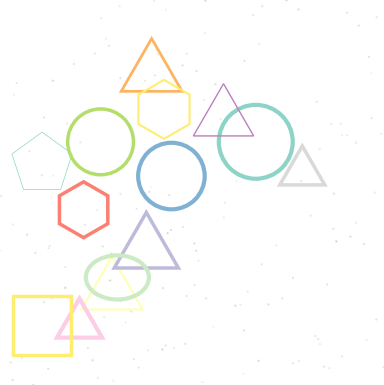[{"shape": "pentagon", "thickness": 0.5, "radius": 0.41, "center": [0.109, 0.575]}, {"shape": "circle", "thickness": 3, "radius": 0.48, "center": [0.664, 0.632]}, {"shape": "triangle", "thickness": 1.5, "radius": 0.46, "center": [0.291, 0.242]}, {"shape": "triangle", "thickness": 2.5, "radius": 0.48, "center": [0.38, 0.352]}, {"shape": "hexagon", "thickness": 2.5, "radius": 0.36, "center": [0.217, 0.455]}, {"shape": "circle", "thickness": 3, "radius": 0.43, "center": [0.445, 0.543]}, {"shape": "triangle", "thickness": 2, "radius": 0.46, "center": [0.394, 0.808]}, {"shape": "circle", "thickness": 2.5, "radius": 0.43, "center": [0.261, 0.632]}, {"shape": "triangle", "thickness": 3, "radius": 0.34, "center": [0.207, 0.157]}, {"shape": "triangle", "thickness": 2.5, "radius": 0.34, "center": [0.785, 0.553]}, {"shape": "triangle", "thickness": 1, "radius": 0.45, "center": [0.581, 0.692]}, {"shape": "oval", "thickness": 3, "radius": 0.41, "center": [0.305, 0.279]}, {"shape": "square", "thickness": 2.5, "radius": 0.38, "center": [0.109, 0.154]}, {"shape": "hexagon", "thickness": 1.5, "radius": 0.38, "center": [0.426, 0.716]}]